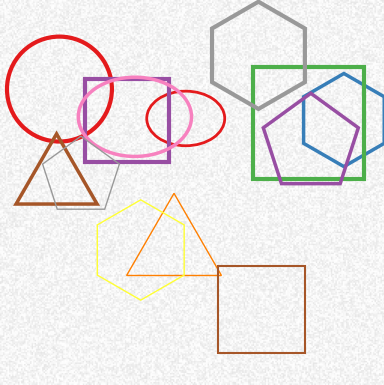[{"shape": "oval", "thickness": 2, "radius": 0.51, "center": [0.482, 0.692]}, {"shape": "circle", "thickness": 3, "radius": 0.68, "center": [0.154, 0.769]}, {"shape": "hexagon", "thickness": 2.5, "radius": 0.6, "center": [0.893, 0.688]}, {"shape": "square", "thickness": 3, "radius": 0.72, "center": [0.8, 0.681]}, {"shape": "pentagon", "thickness": 2.5, "radius": 0.65, "center": [0.807, 0.628]}, {"shape": "square", "thickness": 3, "radius": 0.54, "center": [0.33, 0.687]}, {"shape": "triangle", "thickness": 1, "radius": 0.71, "center": [0.452, 0.356]}, {"shape": "hexagon", "thickness": 1, "radius": 0.65, "center": [0.366, 0.351]}, {"shape": "triangle", "thickness": 2.5, "radius": 0.61, "center": [0.147, 0.531]}, {"shape": "square", "thickness": 1.5, "radius": 0.57, "center": [0.679, 0.195]}, {"shape": "oval", "thickness": 2.5, "radius": 0.74, "center": [0.35, 0.697]}, {"shape": "pentagon", "thickness": 1, "radius": 0.52, "center": [0.21, 0.541]}, {"shape": "hexagon", "thickness": 3, "radius": 0.7, "center": [0.671, 0.856]}]